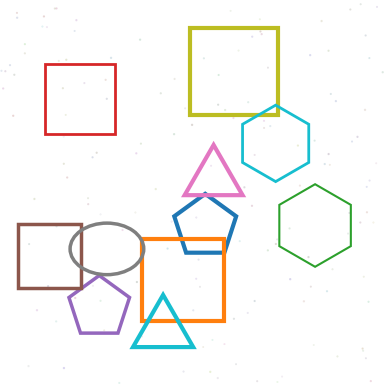[{"shape": "pentagon", "thickness": 3, "radius": 0.42, "center": [0.533, 0.412]}, {"shape": "square", "thickness": 3, "radius": 0.53, "center": [0.476, 0.273]}, {"shape": "hexagon", "thickness": 1.5, "radius": 0.54, "center": [0.818, 0.414]}, {"shape": "square", "thickness": 2, "radius": 0.45, "center": [0.208, 0.742]}, {"shape": "pentagon", "thickness": 2.5, "radius": 0.41, "center": [0.258, 0.202]}, {"shape": "square", "thickness": 2.5, "radius": 0.41, "center": [0.129, 0.334]}, {"shape": "triangle", "thickness": 3, "radius": 0.43, "center": [0.555, 0.537]}, {"shape": "oval", "thickness": 2.5, "radius": 0.48, "center": [0.278, 0.354]}, {"shape": "square", "thickness": 3, "radius": 0.57, "center": [0.608, 0.814]}, {"shape": "hexagon", "thickness": 2, "radius": 0.5, "center": [0.716, 0.628]}, {"shape": "triangle", "thickness": 3, "radius": 0.45, "center": [0.424, 0.144]}]